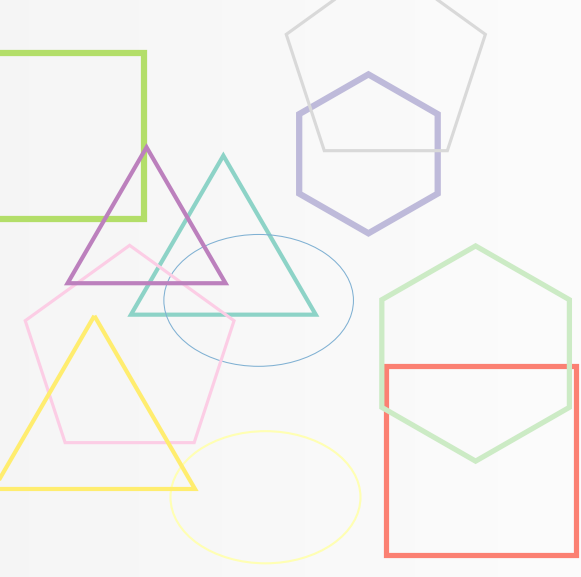[{"shape": "triangle", "thickness": 2, "radius": 0.92, "center": [0.384, 0.546]}, {"shape": "oval", "thickness": 1, "radius": 0.82, "center": [0.457, 0.138]}, {"shape": "hexagon", "thickness": 3, "radius": 0.69, "center": [0.634, 0.733]}, {"shape": "square", "thickness": 2.5, "radius": 0.82, "center": [0.828, 0.202]}, {"shape": "oval", "thickness": 0.5, "radius": 0.82, "center": [0.445, 0.479]}, {"shape": "square", "thickness": 3, "radius": 0.72, "center": [0.104, 0.764]}, {"shape": "pentagon", "thickness": 1.5, "radius": 0.94, "center": [0.223, 0.385]}, {"shape": "pentagon", "thickness": 1.5, "radius": 0.9, "center": [0.664, 0.884]}, {"shape": "triangle", "thickness": 2, "radius": 0.78, "center": [0.252, 0.587]}, {"shape": "hexagon", "thickness": 2.5, "radius": 0.93, "center": [0.818, 0.387]}, {"shape": "triangle", "thickness": 2, "radius": 1.0, "center": [0.162, 0.252]}]